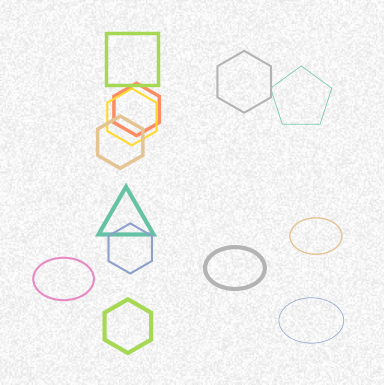[{"shape": "pentagon", "thickness": 0.5, "radius": 0.42, "center": [0.782, 0.745]}, {"shape": "triangle", "thickness": 3, "radius": 0.41, "center": [0.327, 0.432]}, {"shape": "hexagon", "thickness": 2.5, "radius": 0.34, "center": [0.355, 0.716]}, {"shape": "hexagon", "thickness": 1.5, "radius": 0.33, "center": [0.338, 0.355]}, {"shape": "oval", "thickness": 0.5, "radius": 0.42, "center": [0.809, 0.168]}, {"shape": "oval", "thickness": 1.5, "radius": 0.39, "center": [0.165, 0.275]}, {"shape": "hexagon", "thickness": 3, "radius": 0.35, "center": [0.332, 0.153]}, {"shape": "square", "thickness": 2.5, "radius": 0.33, "center": [0.342, 0.846]}, {"shape": "hexagon", "thickness": 1.5, "radius": 0.37, "center": [0.343, 0.696]}, {"shape": "oval", "thickness": 1, "radius": 0.34, "center": [0.821, 0.387]}, {"shape": "hexagon", "thickness": 2.5, "radius": 0.34, "center": [0.312, 0.631]}, {"shape": "oval", "thickness": 3, "radius": 0.39, "center": [0.61, 0.304]}, {"shape": "hexagon", "thickness": 1.5, "radius": 0.4, "center": [0.634, 0.788]}]